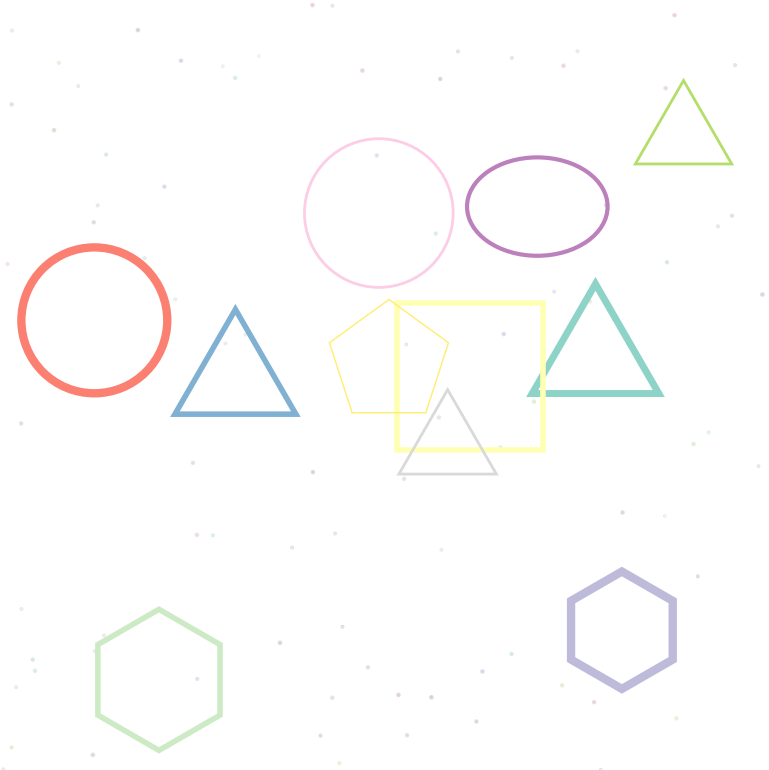[{"shape": "triangle", "thickness": 2.5, "radius": 0.47, "center": [0.773, 0.536]}, {"shape": "square", "thickness": 2, "radius": 0.48, "center": [0.61, 0.511]}, {"shape": "hexagon", "thickness": 3, "radius": 0.38, "center": [0.808, 0.182]}, {"shape": "circle", "thickness": 3, "radius": 0.47, "center": [0.122, 0.584]}, {"shape": "triangle", "thickness": 2, "radius": 0.45, "center": [0.306, 0.507]}, {"shape": "triangle", "thickness": 1, "radius": 0.36, "center": [0.888, 0.823]}, {"shape": "circle", "thickness": 1, "radius": 0.48, "center": [0.492, 0.723]}, {"shape": "triangle", "thickness": 1, "radius": 0.37, "center": [0.581, 0.421]}, {"shape": "oval", "thickness": 1.5, "radius": 0.46, "center": [0.698, 0.732]}, {"shape": "hexagon", "thickness": 2, "radius": 0.46, "center": [0.206, 0.117]}, {"shape": "pentagon", "thickness": 0.5, "radius": 0.41, "center": [0.505, 0.53]}]